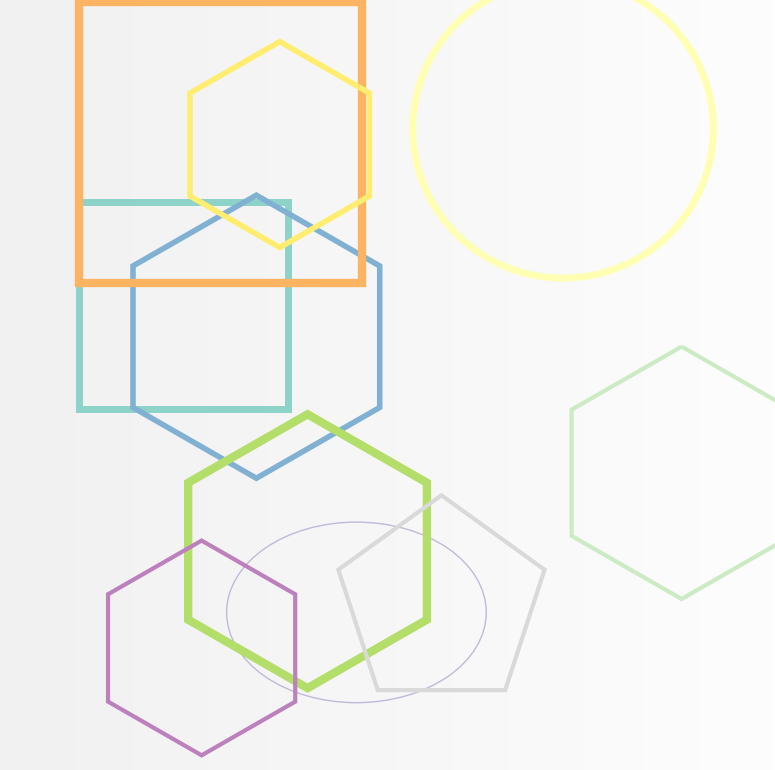[{"shape": "square", "thickness": 2.5, "radius": 0.67, "center": [0.236, 0.603]}, {"shape": "circle", "thickness": 2.5, "radius": 0.97, "center": [0.727, 0.833]}, {"shape": "oval", "thickness": 0.5, "radius": 0.84, "center": [0.46, 0.205]}, {"shape": "hexagon", "thickness": 2, "radius": 0.92, "center": [0.331, 0.563]}, {"shape": "square", "thickness": 3, "radius": 0.91, "center": [0.285, 0.815]}, {"shape": "hexagon", "thickness": 3, "radius": 0.89, "center": [0.397, 0.284]}, {"shape": "pentagon", "thickness": 1.5, "radius": 0.7, "center": [0.57, 0.217]}, {"shape": "hexagon", "thickness": 1.5, "radius": 0.7, "center": [0.26, 0.159]}, {"shape": "hexagon", "thickness": 1.5, "radius": 0.82, "center": [0.88, 0.386]}, {"shape": "hexagon", "thickness": 2, "radius": 0.67, "center": [0.361, 0.812]}]